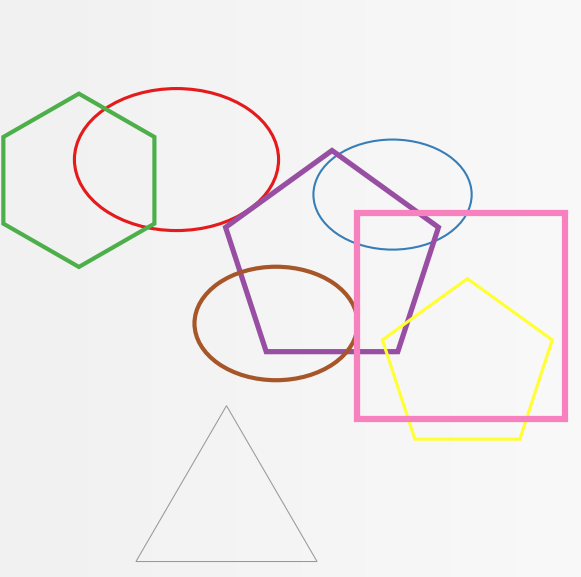[{"shape": "oval", "thickness": 1.5, "radius": 0.88, "center": [0.304, 0.723]}, {"shape": "oval", "thickness": 1, "radius": 0.68, "center": [0.675, 0.662]}, {"shape": "hexagon", "thickness": 2, "radius": 0.75, "center": [0.136, 0.687]}, {"shape": "pentagon", "thickness": 2.5, "radius": 0.96, "center": [0.571, 0.546]}, {"shape": "pentagon", "thickness": 1.5, "radius": 0.77, "center": [0.804, 0.363]}, {"shape": "oval", "thickness": 2, "radius": 0.7, "center": [0.475, 0.439]}, {"shape": "square", "thickness": 3, "radius": 0.89, "center": [0.793, 0.452]}, {"shape": "triangle", "thickness": 0.5, "radius": 0.9, "center": [0.39, 0.117]}]